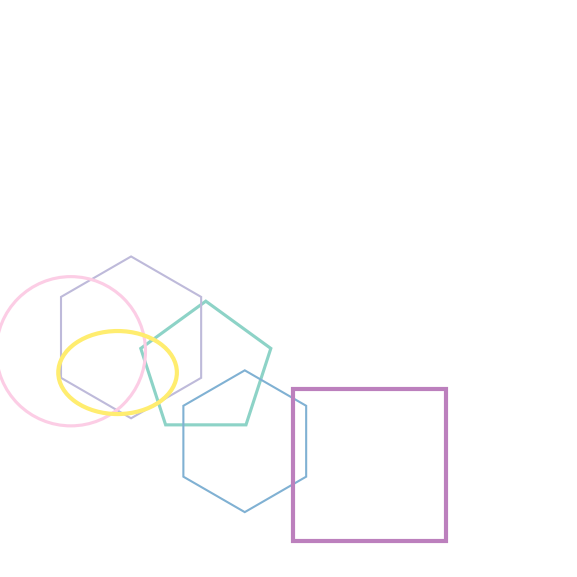[{"shape": "pentagon", "thickness": 1.5, "radius": 0.59, "center": [0.356, 0.359]}, {"shape": "hexagon", "thickness": 1, "radius": 0.7, "center": [0.227, 0.415]}, {"shape": "hexagon", "thickness": 1, "radius": 0.61, "center": [0.424, 0.235]}, {"shape": "circle", "thickness": 1.5, "radius": 0.65, "center": [0.123, 0.391]}, {"shape": "square", "thickness": 2, "radius": 0.66, "center": [0.64, 0.194]}, {"shape": "oval", "thickness": 2, "radius": 0.51, "center": [0.204, 0.354]}]